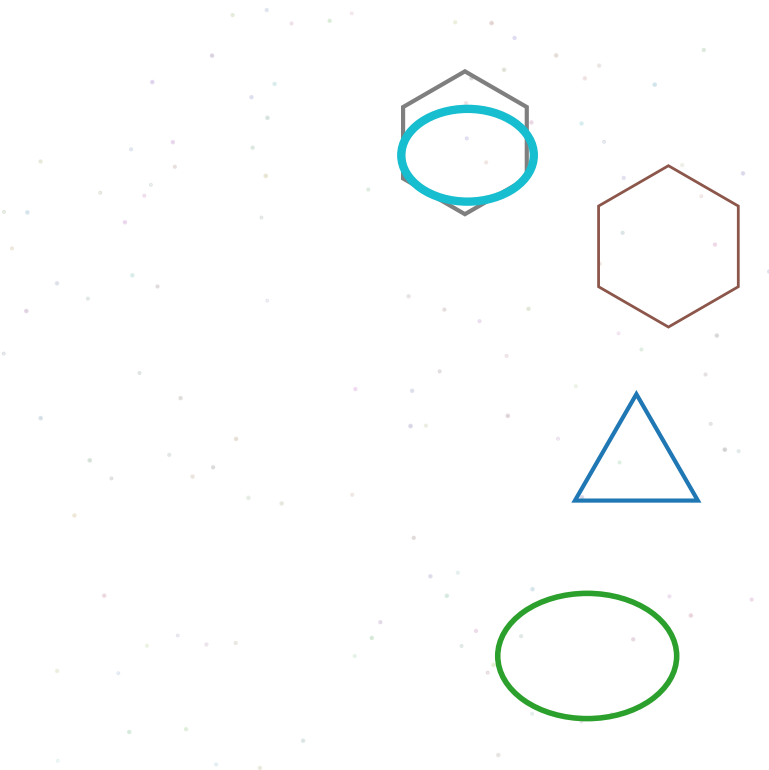[{"shape": "triangle", "thickness": 1.5, "radius": 0.46, "center": [0.826, 0.396]}, {"shape": "oval", "thickness": 2, "radius": 0.58, "center": [0.763, 0.148]}, {"shape": "hexagon", "thickness": 1, "radius": 0.52, "center": [0.868, 0.68]}, {"shape": "hexagon", "thickness": 1.5, "radius": 0.46, "center": [0.604, 0.815]}, {"shape": "oval", "thickness": 3, "radius": 0.43, "center": [0.607, 0.798]}]